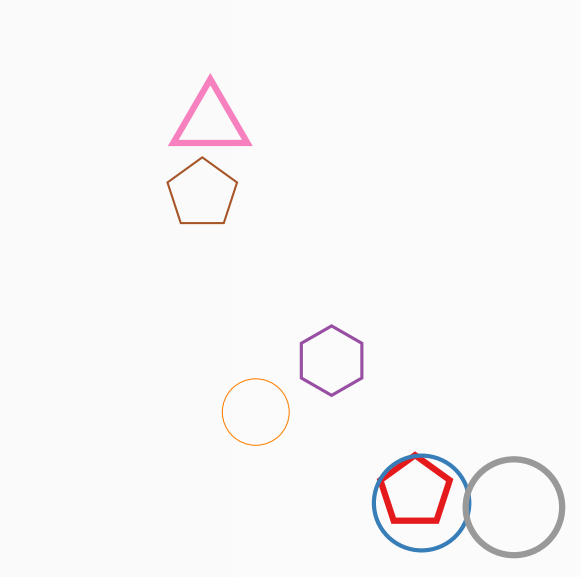[{"shape": "pentagon", "thickness": 3, "radius": 0.31, "center": [0.714, 0.148]}, {"shape": "circle", "thickness": 2, "radius": 0.41, "center": [0.725, 0.128]}, {"shape": "hexagon", "thickness": 1.5, "radius": 0.3, "center": [0.57, 0.375]}, {"shape": "circle", "thickness": 0.5, "radius": 0.29, "center": [0.44, 0.286]}, {"shape": "pentagon", "thickness": 1, "radius": 0.31, "center": [0.348, 0.664]}, {"shape": "triangle", "thickness": 3, "radius": 0.37, "center": [0.362, 0.788]}, {"shape": "circle", "thickness": 3, "radius": 0.41, "center": [0.884, 0.121]}]